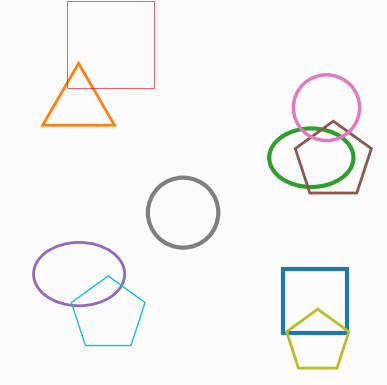[{"shape": "square", "thickness": 3, "radius": 0.41, "center": [0.813, 0.218]}, {"shape": "triangle", "thickness": 2, "radius": 0.54, "center": [0.203, 0.728]}, {"shape": "oval", "thickness": 3, "radius": 0.54, "center": [0.803, 0.59]}, {"shape": "square", "thickness": 0.5, "radius": 0.56, "center": [0.285, 0.884]}, {"shape": "oval", "thickness": 2, "radius": 0.59, "center": [0.204, 0.288]}, {"shape": "pentagon", "thickness": 2, "radius": 0.52, "center": [0.86, 0.582]}, {"shape": "circle", "thickness": 2.5, "radius": 0.43, "center": [0.843, 0.72]}, {"shape": "circle", "thickness": 3, "radius": 0.45, "center": [0.472, 0.448]}, {"shape": "pentagon", "thickness": 2, "radius": 0.42, "center": [0.82, 0.112]}, {"shape": "pentagon", "thickness": 1, "radius": 0.5, "center": [0.279, 0.183]}]